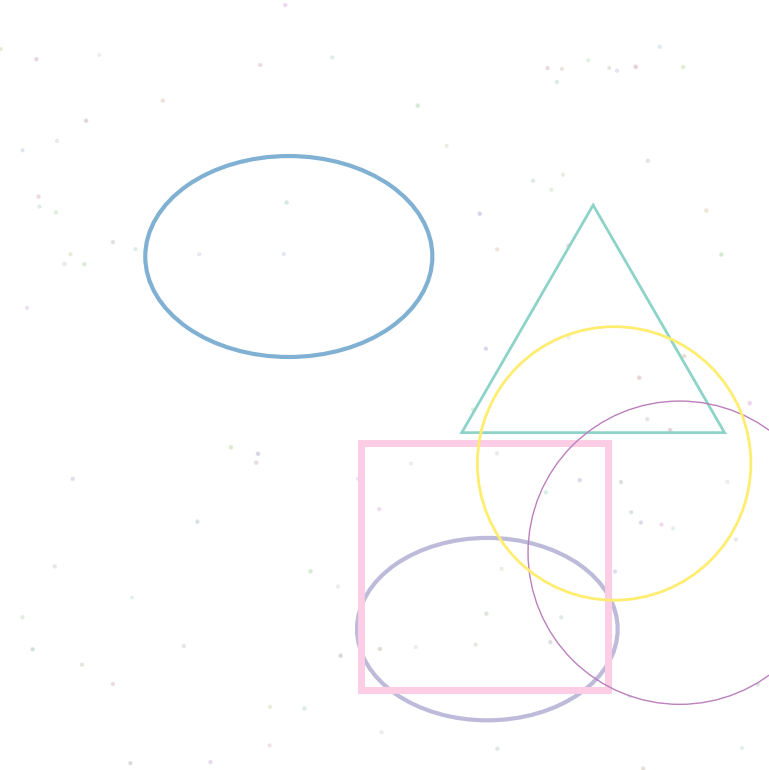[{"shape": "triangle", "thickness": 1, "radius": 0.99, "center": [0.77, 0.537]}, {"shape": "oval", "thickness": 1.5, "radius": 0.85, "center": [0.633, 0.183]}, {"shape": "oval", "thickness": 1.5, "radius": 0.93, "center": [0.375, 0.667]}, {"shape": "square", "thickness": 2.5, "radius": 0.8, "center": [0.629, 0.264]}, {"shape": "circle", "thickness": 0.5, "radius": 0.98, "center": [0.883, 0.282]}, {"shape": "circle", "thickness": 1, "radius": 0.89, "center": [0.798, 0.398]}]